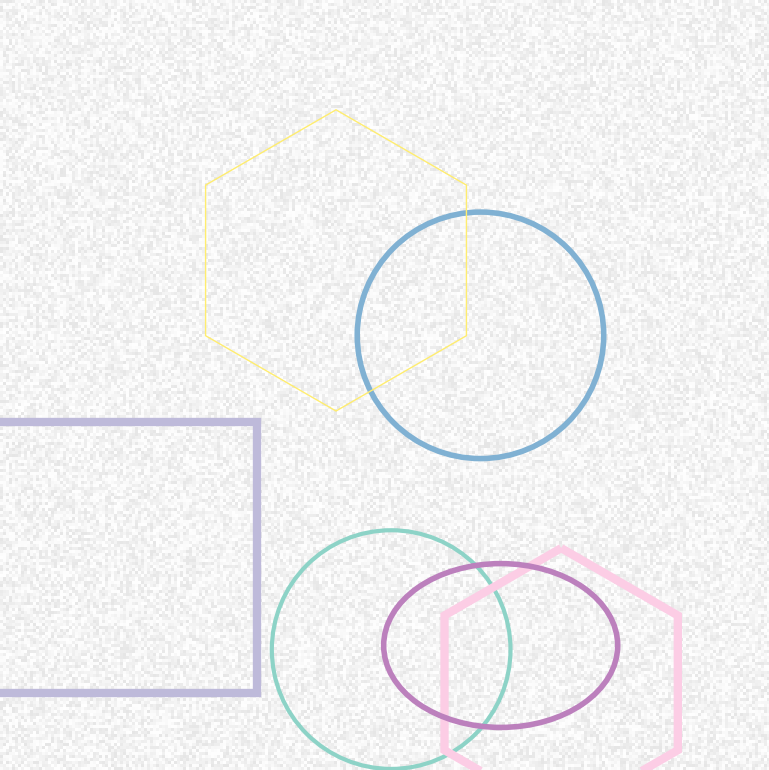[{"shape": "circle", "thickness": 1.5, "radius": 0.77, "center": [0.508, 0.156]}, {"shape": "square", "thickness": 3, "radius": 0.88, "center": [0.157, 0.276]}, {"shape": "circle", "thickness": 2, "radius": 0.8, "center": [0.624, 0.565]}, {"shape": "hexagon", "thickness": 3, "radius": 0.87, "center": [0.729, 0.113]}, {"shape": "oval", "thickness": 2, "radius": 0.76, "center": [0.65, 0.162]}, {"shape": "hexagon", "thickness": 0.5, "radius": 0.98, "center": [0.436, 0.662]}]